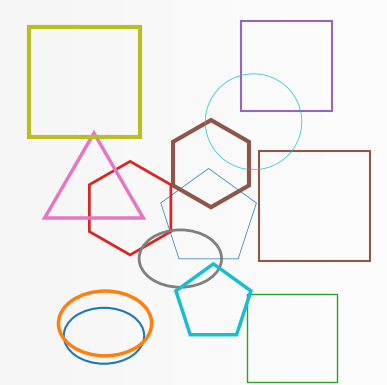[{"shape": "oval", "thickness": 1.5, "radius": 0.52, "center": [0.268, 0.128]}, {"shape": "pentagon", "thickness": 0.5, "radius": 0.65, "center": [0.538, 0.433]}, {"shape": "oval", "thickness": 2.5, "radius": 0.6, "center": [0.271, 0.16]}, {"shape": "square", "thickness": 1, "radius": 0.58, "center": [0.754, 0.122]}, {"shape": "hexagon", "thickness": 2, "radius": 0.61, "center": [0.336, 0.459]}, {"shape": "square", "thickness": 1.5, "radius": 0.59, "center": [0.739, 0.829]}, {"shape": "square", "thickness": 1.5, "radius": 0.71, "center": [0.812, 0.464]}, {"shape": "hexagon", "thickness": 3, "radius": 0.57, "center": [0.545, 0.575]}, {"shape": "triangle", "thickness": 2.5, "radius": 0.73, "center": [0.243, 0.507]}, {"shape": "oval", "thickness": 2, "radius": 0.53, "center": [0.465, 0.328]}, {"shape": "square", "thickness": 3, "radius": 0.71, "center": [0.219, 0.786]}, {"shape": "circle", "thickness": 0.5, "radius": 0.62, "center": [0.654, 0.684]}, {"shape": "pentagon", "thickness": 2.5, "radius": 0.51, "center": [0.551, 0.213]}]